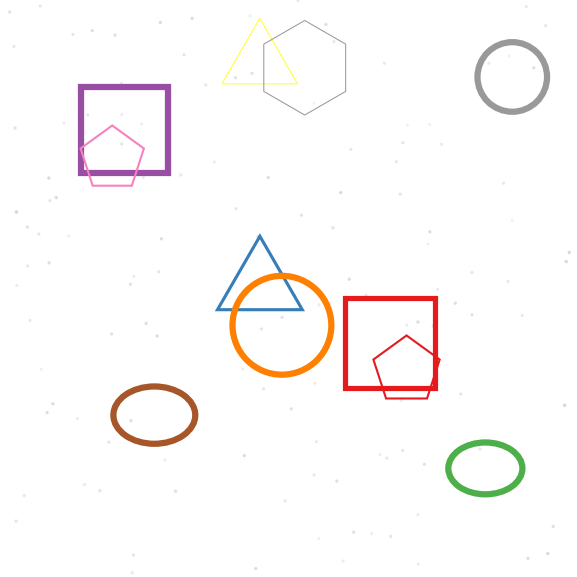[{"shape": "square", "thickness": 2.5, "radius": 0.39, "center": [0.676, 0.406]}, {"shape": "pentagon", "thickness": 1, "radius": 0.3, "center": [0.704, 0.358]}, {"shape": "triangle", "thickness": 1.5, "radius": 0.42, "center": [0.45, 0.505]}, {"shape": "oval", "thickness": 3, "radius": 0.32, "center": [0.84, 0.188]}, {"shape": "square", "thickness": 3, "radius": 0.38, "center": [0.215, 0.774]}, {"shape": "circle", "thickness": 3, "radius": 0.43, "center": [0.488, 0.436]}, {"shape": "triangle", "thickness": 0.5, "radius": 0.38, "center": [0.45, 0.892]}, {"shape": "oval", "thickness": 3, "radius": 0.35, "center": [0.267, 0.28]}, {"shape": "pentagon", "thickness": 1, "radius": 0.29, "center": [0.194, 0.724]}, {"shape": "hexagon", "thickness": 0.5, "radius": 0.41, "center": [0.528, 0.882]}, {"shape": "circle", "thickness": 3, "radius": 0.3, "center": [0.887, 0.866]}]